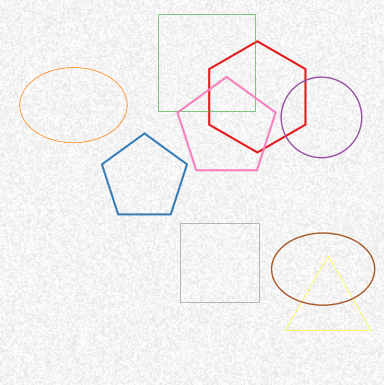[{"shape": "hexagon", "thickness": 1.5, "radius": 0.72, "center": [0.668, 0.748]}, {"shape": "pentagon", "thickness": 1.5, "radius": 0.58, "center": [0.375, 0.537]}, {"shape": "square", "thickness": 0.5, "radius": 0.63, "center": [0.536, 0.839]}, {"shape": "circle", "thickness": 1, "radius": 0.52, "center": [0.835, 0.695]}, {"shape": "oval", "thickness": 0.5, "radius": 0.7, "center": [0.191, 0.727]}, {"shape": "triangle", "thickness": 0.5, "radius": 0.64, "center": [0.852, 0.206]}, {"shape": "oval", "thickness": 1, "radius": 0.67, "center": [0.839, 0.301]}, {"shape": "pentagon", "thickness": 1.5, "radius": 0.67, "center": [0.589, 0.666]}, {"shape": "square", "thickness": 0.5, "radius": 0.51, "center": [0.571, 0.317]}]